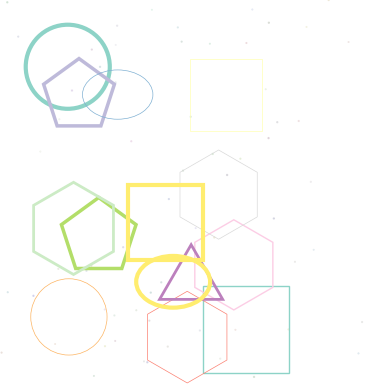[{"shape": "square", "thickness": 1, "radius": 0.56, "center": [0.639, 0.144]}, {"shape": "circle", "thickness": 3, "radius": 0.55, "center": [0.176, 0.827]}, {"shape": "square", "thickness": 0.5, "radius": 0.47, "center": [0.588, 0.754]}, {"shape": "pentagon", "thickness": 2.5, "radius": 0.48, "center": [0.205, 0.751]}, {"shape": "hexagon", "thickness": 0.5, "radius": 0.6, "center": [0.486, 0.124]}, {"shape": "oval", "thickness": 0.5, "radius": 0.46, "center": [0.306, 0.754]}, {"shape": "circle", "thickness": 0.5, "radius": 0.5, "center": [0.179, 0.177]}, {"shape": "pentagon", "thickness": 2.5, "radius": 0.51, "center": [0.256, 0.385]}, {"shape": "hexagon", "thickness": 1, "radius": 0.59, "center": [0.607, 0.312]}, {"shape": "hexagon", "thickness": 0.5, "radius": 0.58, "center": [0.568, 0.495]}, {"shape": "triangle", "thickness": 2, "radius": 0.47, "center": [0.496, 0.27]}, {"shape": "hexagon", "thickness": 2, "radius": 0.6, "center": [0.191, 0.407]}, {"shape": "oval", "thickness": 3, "radius": 0.48, "center": [0.45, 0.268]}, {"shape": "square", "thickness": 3, "radius": 0.49, "center": [0.43, 0.423]}]